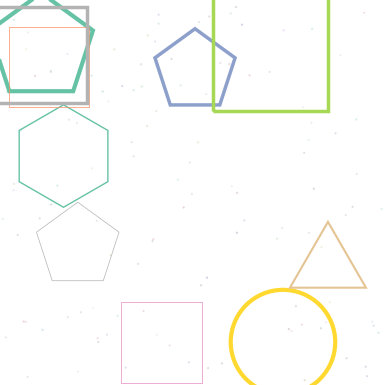[{"shape": "pentagon", "thickness": 3, "radius": 0.71, "center": [0.107, 0.877]}, {"shape": "hexagon", "thickness": 1, "radius": 0.67, "center": [0.165, 0.595]}, {"shape": "square", "thickness": 0.5, "radius": 0.52, "center": [0.126, 0.826]}, {"shape": "pentagon", "thickness": 2.5, "radius": 0.55, "center": [0.507, 0.816]}, {"shape": "square", "thickness": 0.5, "radius": 0.52, "center": [0.42, 0.111]}, {"shape": "square", "thickness": 2.5, "radius": 0.74, "center": [0.703, 0.861]}, {"shape": "circle", "thickness": 3, "radius": 0.68, "center": [0.735, 0.111]}, {"shape": "triangle", "thickness": 1.5, "radius": 0.57, "center": [0.852, 0.31]}, {"shape": "pentagon", "thickness": 0.5, "radius": 0.56, "center": [0.202, 0.362]}, {"shape": "square", "thickness": 2.5, "radius": 0.62, "center": [0.102, 0.857]}]